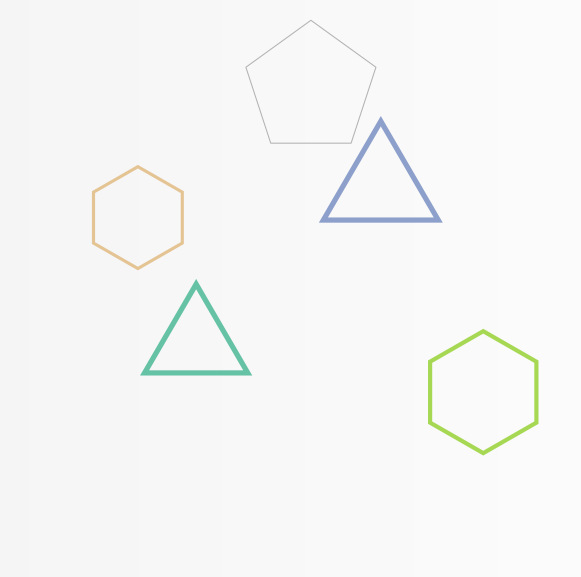[{"shape": "triangle", "thickness": 2.5, "radius": 0.51, "center": [0.337, 0.405]}, {"shape": "triangle", "thickness": 2.5, "radius": 0.57, "center": [0.655, 0.675]}, {"shape": "hexagon", "thickness": 2, "radius": 0.53, "center": [0.831, 0.32]}, {"shape": "hexagon", "thickness": 1.5, "radius": 0.44, "center": [0.237, 0.622]}, {"shape": "pentagon", "thickness": 0.5, "radius": 0.59, "center": [0.535, 0.846]}]